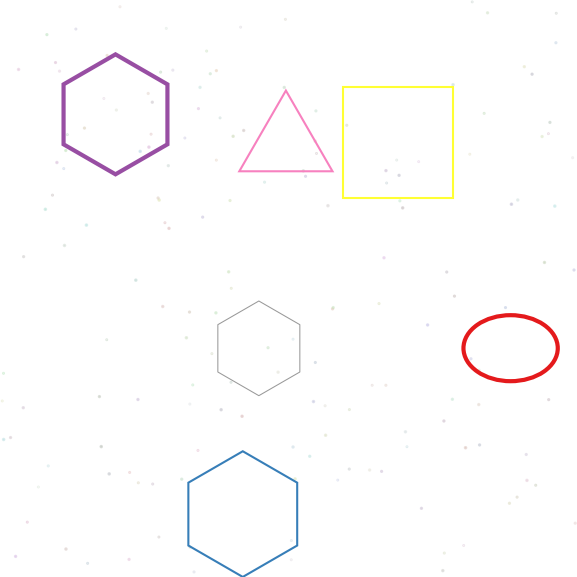[{"shape": "oval", "thickness": 2, "radius": 0.41, "center": [0.884, 0.396]}, {"shape": "hexagon", "thickness": 1, "radius": 0.54, "center": [0.42, 0.109]}, {"shape": "hexagon", "thickness": 2, "radius": 0.52, "center": [0.2, 0.801]}, {"shape": "square", "thickness": 1, "radius": 0.48, "center": [0.689, 0.752]}, {"shape": "triangle", "thickness": 1, "radius": 0.47, "center": [0.495, 0.749]}, {"shape": "hexagon", "thickness": 0.5, "radius": 0.41, "center": [0.448, 0.396]}]